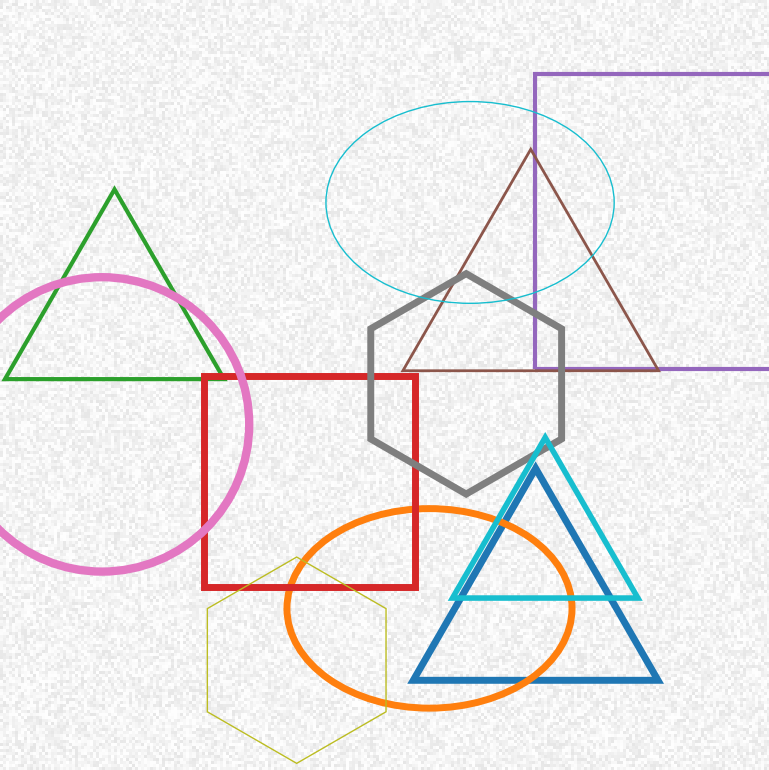[{"shape": "triangle", "thickness": 2.5, "radius": 0.92, "center": [0.696, 0.208]}, {"shape": "oval", "thickness": 2.5, "radius": 0.93, "center": [0.558, 0.21]}, {"shape": "triangle", "thickness": 1.5, "radius": 0.82, "center": [0.149, 0.59]}, {"shape": "square", "thickness": 2.5, "radius": 0.69, "center": [0.402, 0.375]}, {"shape": "square", "thickness": 1.5, "radius": 0.96, "center": [0.886, 0.712]}, {"shape": "triangle", "thickness": 1, "radius": 0.96, "center": [0.689, 0.614]}, {"shape": "circle", "thickness": 3, "radius": 0.96, "center": [0.132, 0.449]}, {"shape": "hexagon", "thickness": 2.5, "radius": 0.72, "center": [0.605, 0.501]}, {"shape": "hexagon", "thickness": 0.5, "radius": 0.67, "center": [0.385, 0.143]}, {"shape": "oval", "thickness": 0.5, "radius": 0.94, "center": [0.61, 0.737]}, {"shape": "triangle", "thickness": 2, "radius": 0.69, "center": [0.708, 0.293]}]